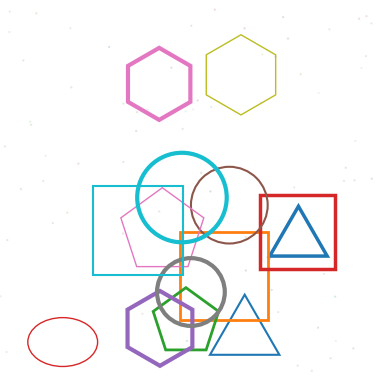[{"shape": "triangle", "thickness": 1.5, "radius": 0.52, "center": [0.636, 0.13]}, {"shape": "triangle", "thickness": 2.5, "radius": 0.43, "center": [0.775, 0.378]}, {"shape": "square", "thickness": 2, "radius": 0.57, "center": [0.583, 0.282]}, {"shape": "pentagon", "thickness": 2, "radius": 0.45, "center": [0.483, 0.163]}, {"shape": "square", "thickness": 2.5, "radius": 0.48, "center": [0.773, 0.397]}, {"shape": "oval", "thickness": 1, "radius": 0.45, "center": [0.163, 0.112]}, {"shape": "hexagon", "thickness": 3, "radius": 0.49, "center": [0.415, 0.147]}, {"shape": "circle", "thickness": 1.5, "radius": 0.5, "center": [0.596, 0.467]}, {"shape": "pentagon", "thickness": 1, "radius": 0.57, "center": [0.422, 0.399]}, {"shape": "hexagon", "thickness": 3, "radius": 0.47, "center": [0.413, 0.782]}, {"shape": "circle", "thickness": 3, "radius": 0.44, "center": [0.496, 0.242]}, {"shape": "hexagon", "thickness": 1, "radius": 0.52, "center": [0.626, 0.806]}, {"shape": "square", "thickness": 1.5, "radius": 0.58, "center": [0.359, 0.401]}, {"shape": "circle", "thickness": 3, "radius": 0.58, "center": [0.473, 0.487]}]